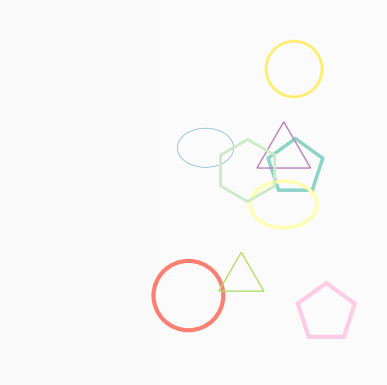[{"shape": "pentagon", "thickness": 2.5, "radius": 0.37, "center": [0.762, 0.566]}, {"shape": "oval", "thickness": 2.5, "radius": 0.43, "center": [0.732, 0.469]}, {"shape": "circle", "thickness": 3, "radius": 0.45, "center": [0.486, 0.232]}, {"shape": "oval", "thickness": 0.5, "radius": 0.36, "center": [0.53, 0.616]}, {"shape": "triangle", "thickness": 1, "radius": 0.34, "center": [0.623, 0.277]}, {"shape": "pentagon", "thickness": 3, "radius": 0.39, "center": [0.842, 0.188]}, {"shape": "triangle", "thickness": 1, "radius": 0.4, "center": [0.732, 0.604]}, {"shape": "hexagon", "thickness": 2, "radius": 0.4, "center": [0.639, 0.557]}, {"shape": "circle", "thickness": 2, "radius": 0.36, "center": [0.759, 0.821]}]